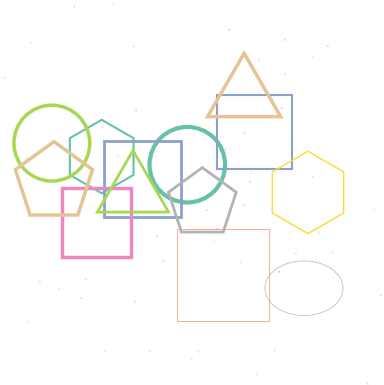[{"shape": "circle", "thickness": 3, "radius": 0.49, "center": [0.486, 0.572]}, {"shape": "hexagon", "thickness": 1.5, "radius": 0.48, "center": [0.264, 0.593]}, {"shape": "square", "thickness": 0.5, "radius": 0.6, "center": [0.58, 0.285]}, {"shape": "square", "thickness": 1.5, "radius": 0.48, "center": [0.661, 0.657]}, {"shape": "square", "thickness": 2, "radius": 0.5, "center": [0.37, 0.535]}, {"shape": "square", "thickness": 2.5, "radius": 0.45, "center": [0.25, 0.422]}, {"shape": "circle", "thickness": 2.5, "radius": 0.49, "center": [0.135, 0.628]}, {"shape": "triangle", "thickness": 2, "radius": 0.53, "center": [0.345, 0.502]}, {"shape": "hexagon", "thickness": 1, "radius": 0.53, "center": [0.8, 0.5]}, {"shape": "triangle", "thickness": 2.5, "radius": 0.55, "center": [0.634, 0.752]}, {"shape": "pentagon", "thickness": 2.5, "radius": 0.53, "center": [0.14, 0.527]}, {"shape": "oval", "thickness": 0.5, "radius": 0.51, "center": [0.79, 0.251]}, {"shape": "pentagon", "thickness": 2, "radius": 0.46, "center": [0.526, 0.472]}]